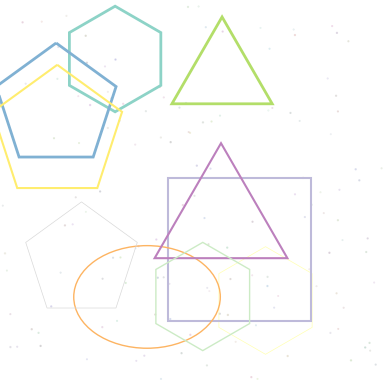[{"shape": "hexagon", "thickness": 2, "radius": 0.69, "center": [0.299, 0.847]}, {"shape": "hexagon", "thickness": 0.5, "radius": 0.7, "center": [0.69, 0.22]}, {"shape": "square", "thickness": 1.5, "radius": 0.93, "center": [0.621, 0.351]}, {"shape": "pentagon", "thickness": 2, "radius": 0.82, "center": [0.146, 0.725]}, {"shape": "oval", "thickness": 1, "radius": 0.95, "center": [0.382, 0.229]}, {"shape": "triangle", "thickness": 2, "radius": 0.75, "center": [0.577, 0.806]}, {"shape": "pentagon", "thickness": 0.5, "radius": 0.76, "center": [0.212, 0.323]}, {"shape": "triangle", "thickness": 1.5, "radius": 1.0, "center": [0.574, 0.429]}, {"shape": "hexagon", "thickness": 1, "radius": 0.7, "center": [0.527, 0.23]}, {"shape": "pentagon", "thickness": 1.5, "radius": 0.88, "center": [0.149, 0.655]}]